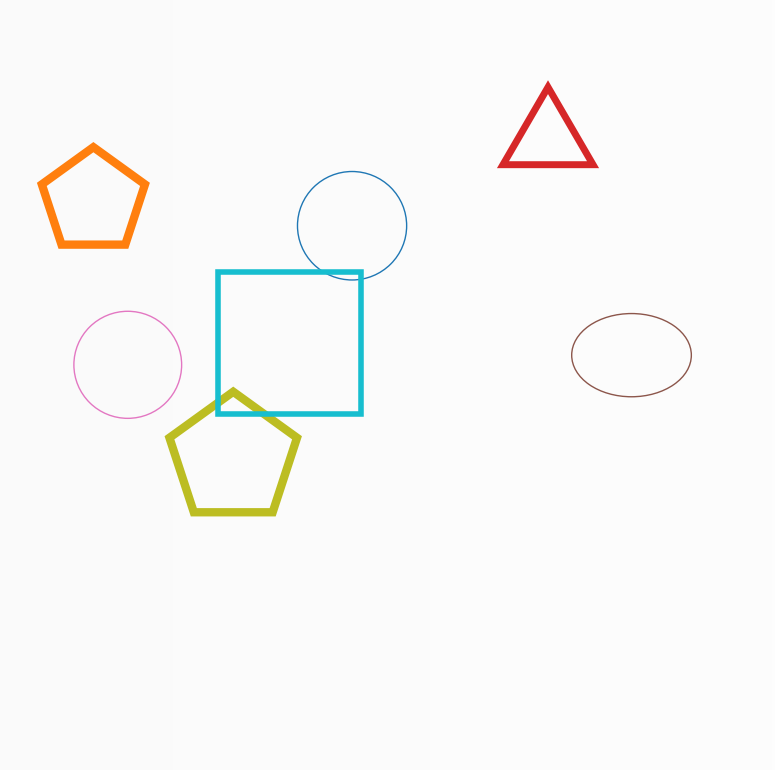[{"shape": "circle", "thickness": 0.5, "radius": 0.35, "center": [0.454, 0.707]}, {"shape": "pentagon", "thickness": 3, "radius": 0.35, "center": [0.121, 0.739]}, {"shape": "triangle", "thickness": 2.5, "radius": 0.34, "center": [0.707, 0.82]}, {"shape": "oval", "thickness": 0.5, "radius": 0.39, "center": [0.815, 0.539]}, {"shape": "circle", "thickness": 0.5, "radius": 0.35, "center": [0.165, 0.526]}, {"shape": "pentagon", "thickness": 3, "radius": 0.43, "center": [0.301, 0.405]}, {"shape": "square", "thickness": 2, "radius": 0.46, "center": [0.373, 0.555]}]